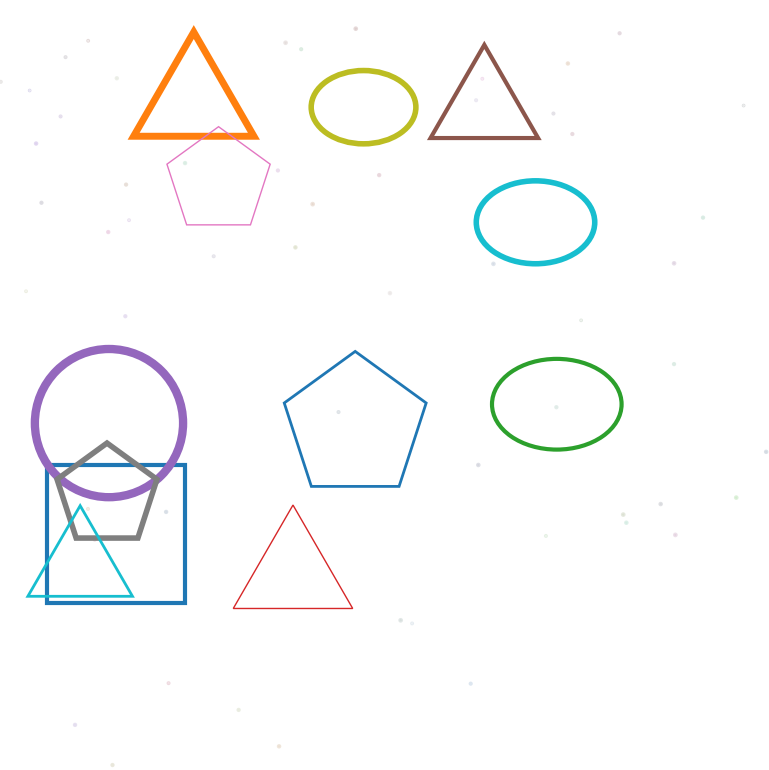[{"shape": "pentagon", "thickness": 1, "radius": 0.48, "center": [0.461, 0.447]}, {"shape": "square", "thickness": 1.5, "radius": 0.45, "center": [0.15, 0.307]}, {"shape": "triangle", "thickness": 2.5, "radius": 0.45, "center": [0.252, 0.868]}, {"shape": "oval", "thickness": 1.5, "radius": 0.42, "center": [0.723, 0.475]}, {"shape": "triangle", "thickness": 0.5, "radius": 0.45, "center": [0.38, 0.255]}, {"shape": "circle", "thickness": 3, "radius": 0.48, "center": [0.142, 0.451]}, {"shape": "triangle", "thickness": 1.5, "radius": 0.4, "center": [0.629, 0.861]}, {"shape": "pentagon", "thickness": 0.5, "radius": 0.35, "center": [0.284, 0.765]}, {"shape": "pentagon", "thickness": 2, "radius": 0.34, "center": [0.139, 0.356]}, {"shape": "oval", "thickness": 2, "radius": 0.34, "center": [0.472, 0.861]}, {"shape": "oval", "thickness": 2, "radius": 0.38, "center": [0.695, 0.711]}, {"shape": "triangle", "thickness": 1, "radius": 0.39, "center": [0.104, 0.265]}]